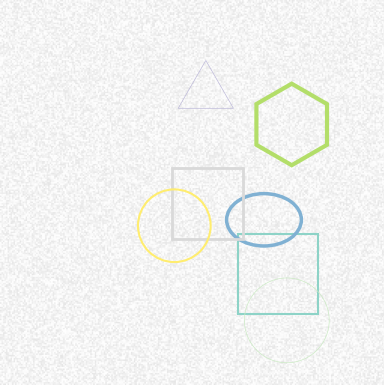[{"shape": "square", "thickness": 1.5, "radius": 0.52, "center": [0.722, 0.288]}, {"shape": "triangle", "thickness": 0.5, "radius": 0.41, "center": [0.535, 0.76]}, {"shape": "oval", "thickness": 2.5, "radius": 0.49, "center": [0.686, 0.429]}, {"shape": "hexagon", "thickness": 3, "radius": 0.53, "center": [0.758, 0.677]}, {"shape": "square", "thickness": 2, "radius": 0.46, "center": [0.539, 0.472]}, {"shape": "circle", "thickness": 0.5, "radius": 0.55, "center": [0.745, 0.168]}, {"shape": "circle", "thickness": 1.5, "radius": 0.47, "center": [0.453, 0.414]}]